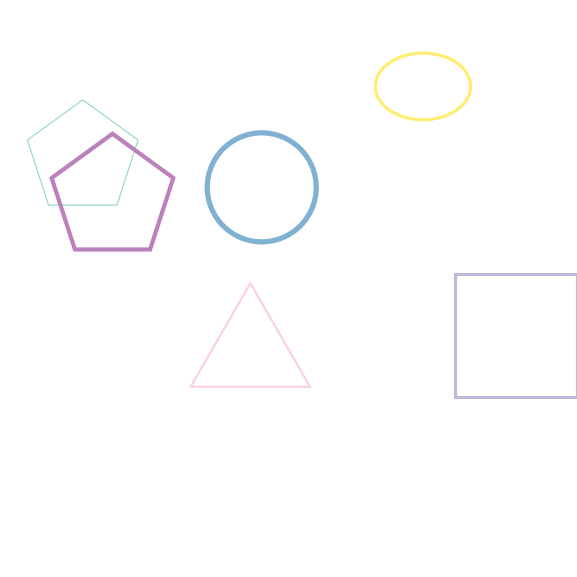[{"shape": "pentagon", "thickness": 0.5, "radius": 0.5, "center": [0.143, 0.726]}, {"shape": "square", "thickness": 1.5, "radius": 0.53, "center": [0.893, 0.418]}, {"shape": "circle", "thickness": 2.5, "radius": 0.47, "center": [0.453, 0.675]}, {"shape": "triangle", "thickness": 1, "radius": 0.6, "center": [0.434, 0.389]}, {"shape": "pentagon", "thickness": 2, "radius": 0.55, "center": [0.195, 0.657]}, {"shape": "oval", "thickness": 1.5, "radius": 0.41, "center": [0.732, 0.849]}]